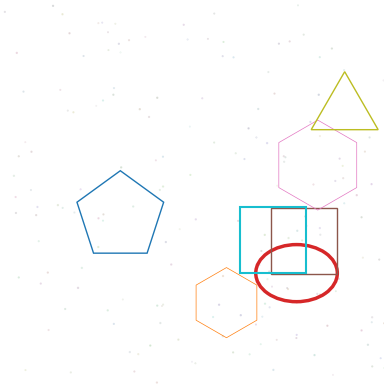[{"shape": "pentagon", "thickness": 1, "radius": 0.59, "center": [0.313, 0.438]}, {"shape": "hexagon", "thickness": 0.5, "radius": 0.46, "center": [0.588, 0.214]}, {"shape": "oval", "thickness": 2.5, "radius": 0.53, "center": [0.77, 0.291]}, {"shape": "square", "thickness": 1, "radius": 0.43, "center": [0.79, 0.374]}, {"shape": "hexagon", "thickness": 0.5, "radius": 0.58, "center": [0.825, 0.571]}, {"shape": "triangle", "thickness": 1, "radius": 0.5, "center": [0.895, 0.713]}, {"shape": "square", "thickness": 1.5, "radius": 0.43, "center": [0.709, 0.377]}]